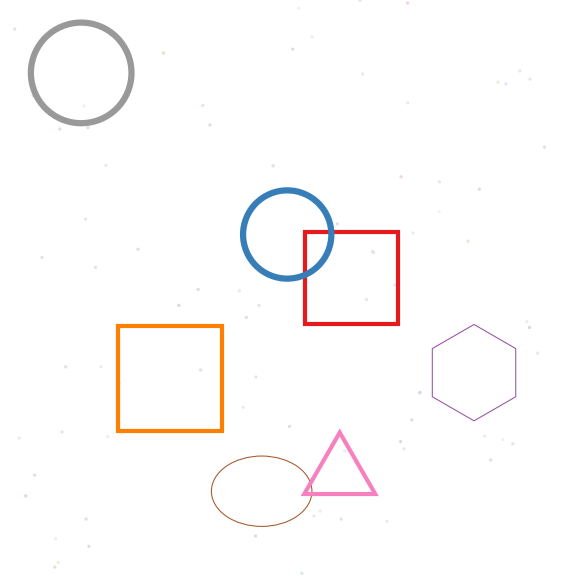[{"shape": "square", "thickness": 2, "radius": 0.4, "center": [0.609, 0.518]}, {"shape": "circle", "thickness": 3, "radius": 0.38, "center": [0.497, 0.593]}, {"shape": "hexagon", "thickness": 0.5, "radius": 0.42, "center": [0.821, 0.354]}, {"shape": "square", "thickness": 2, "radius": 0.45, "center": [0.294, 0.344]}, {"shape": "oval", "thickness": 0.5, "radius": 0.44, "center": [0.453, 0.149]}, {"shape": "triangle", "thickness": 2, "radius": 0.35, "center": [0.588, 0.179]}, {"shape": "circle", "thickness": 3, "radius": 0.44, "center": [0.141, 0.873]}]